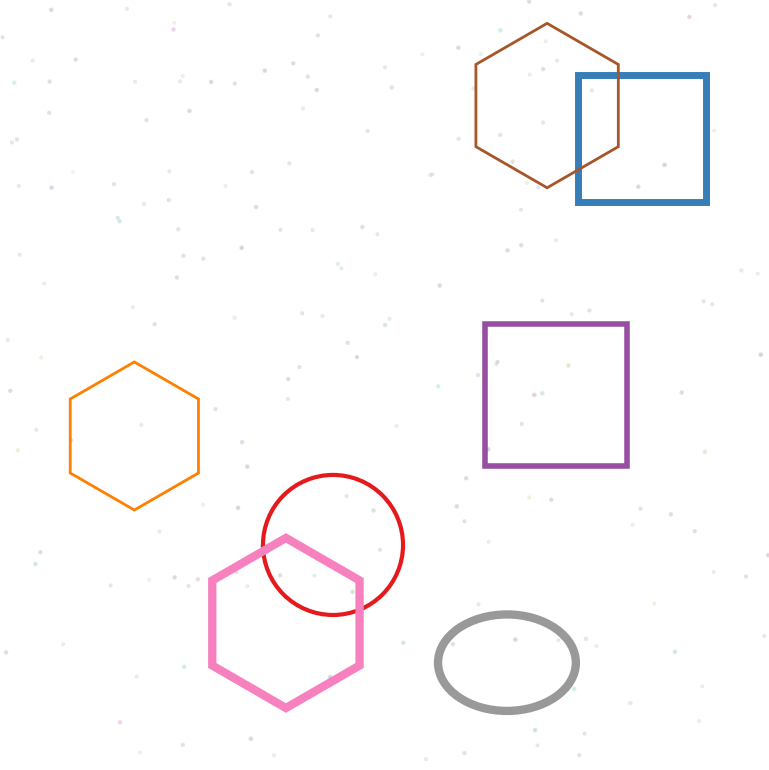[{"shape": "circle", "thickness": 1.5, "radius": 0.45, "center": [0.432, 0.292]}, {"shape": "square", "thickness": 2.5, "radius": 0.42, "center": [0.833, 0.82]}, {"shape": "square", "thickness": 2, "radius": 0.46, "center": [0.722, 0.487]}, {"shape": "hexagon", "thickness": 1, "radius": 0.48, "center": [0.174, 0.434]}, {"shape": "hexagon", "thickness": 1, "radius": 0.53, "center": [0.711, 0.863]}, {"shape": "hexagon", "thickness": 3, "radius": 0.55, "center": [0.371, 0.191]}, {"shape": "oval", "thickness": 3, "radius": 0.45, "center": [0.658, 0.139]}]